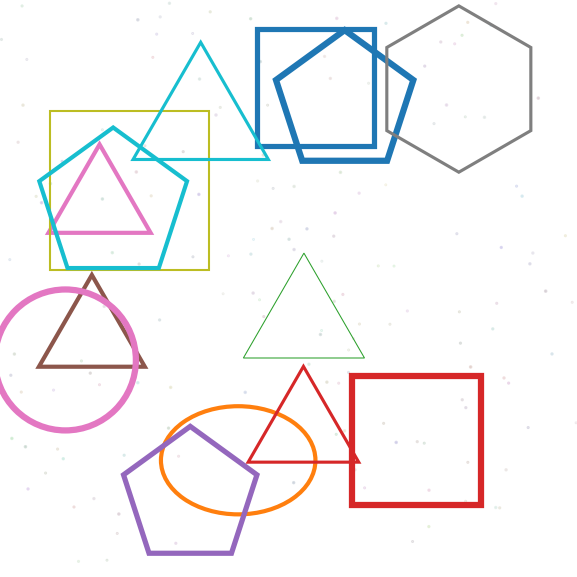[{"shape": "square", "thickness": 2.5, "radius": 0.51, "center": [0.546, 0.847]}, {"shape": "pentagon", "thickness": 3, "radius": 0.63, "center": [0.597, 0.822]}, {"shape": "oval", "thickness": 2, "radius": 0.67, "center": [0.412, 0.202]}, {"shape": "triangle", "thickness": 0.5, "radius": 0.61, "center": [0.526, 0.44]}, {"shape": "square", "thickness": 3, "radius": 0.56, "center": [0.721, 0.236]}, {"shape": "triangle", "thickness": 1.5, "radius": 0.55, "center": [0.525, 0.254]}, {"shape": "pentagon", "thickness": 2.5, "radius": 0.61, "center": [0.329, 0.139]}, {"shape": "triangle", "thickness": 2, "radius": 0.53, "center": [0.159, 0.417]}, {"shape": "triangle", "thickness": 2, "radius": 0.51, "center": [0.172, 0.647]}, {"shape": "circle", "thickness": 3, "radius": 0.61, "center": [0.113, 0.376]}, {"shape": "hexagon", "thickness": 1.5, "radius": 0.72, "center": [0.795, 0.845]}, {"shape": "square", "thickness": 1, "radius": 0.69, "center": [0.224, 0.669]}, {"shape": "triangle", "thickness": 1.5, "radius": 0.68, "center": [0.348, 0.791]}, {"shape": "pentagon", "thickness": 2, "radius": 0.67, "center": [0.196, 0.644]}]